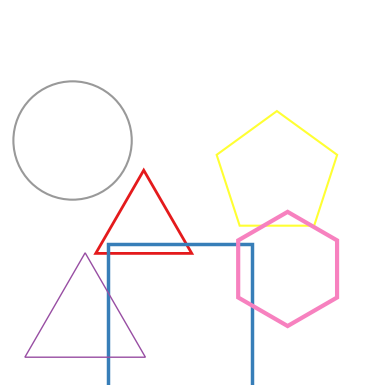[{"shape": "triangle", "thickness": 2, "radius": 0.72, "center": [0.373, 0.414]}, {"shape": "square", "thickness": 2.5, "radius": 0.94, "center": [0.468, 0.179]}, {"shape": "triangle", "thickness": 1, "radius": 0.9, "center": [0.221, 0.163]}, {"shape": "pentagon", "thickness": 1.5, "radius": 0.82, "center": [0.719, 0.547]}, {"shape": "hexagon", "thickness": 3, "radius": 0.74, "center": [0.747, 0.301]}, {"shape": "circle", "thickness": 1.5, "radius": 0.77, "center": [0.188, 0.635]}]